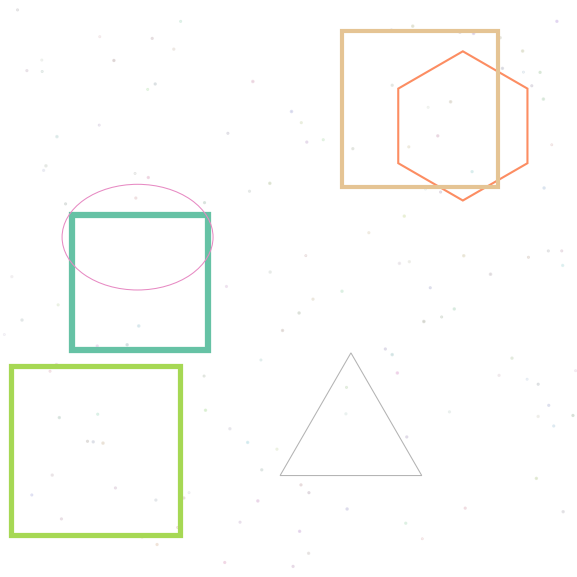[{"shape": "square", "thickness": 3, "radius": 0.58, "center": [0.242, 0.51]}, {"shape": "hexagon", "thickness": 1, "radius": 0.65, "center": [0.801, 0.781]}, {"shape": "oval", "thickness": 0.5, "radius": 0.65, "center": [0.238, 0.588]}, {"shape": "square", "thickness": 2.5, "radius": 0.73, "center": [0.165, 0.22]}, {"shape": "square", "thickness": 2, "radius": 0.67, "center": [0.727, 0.81]}, {"shape": "triangle", "thickness": 0.5, "radius": 0.71, "center": [0.608, 0.246]}]